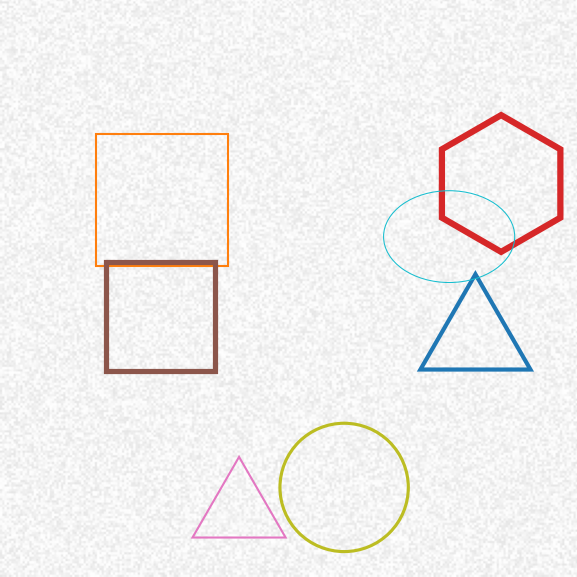[{"shape": "triangle", "thickness": 2, "radius": 0.55, "center": [0.823, 0.414]}, {"shape": "square", "thickness": 1, "radius": 0.57, "center": [0.28, 0.653]}, {"shape": "hexagon", "thickness": 3, "radius": 0.59, "center": [0.868, 0.681]}, {"shape": "square", "thickness": 2.5, "radius": 0.47, "center": [0.278, 0.451]}, {"shape": "triangle", "thickness": 1, "radius": 0.47, "center": [0.414, 0.115]}, {"shape": "circle", "thickness": 1.5, "radius": 0.56, "center": [0.596, 0.155]}, {"shape": "oval", "thickness": 0.5, "radius": 0.57, "center": [0.778, 0.589]}]